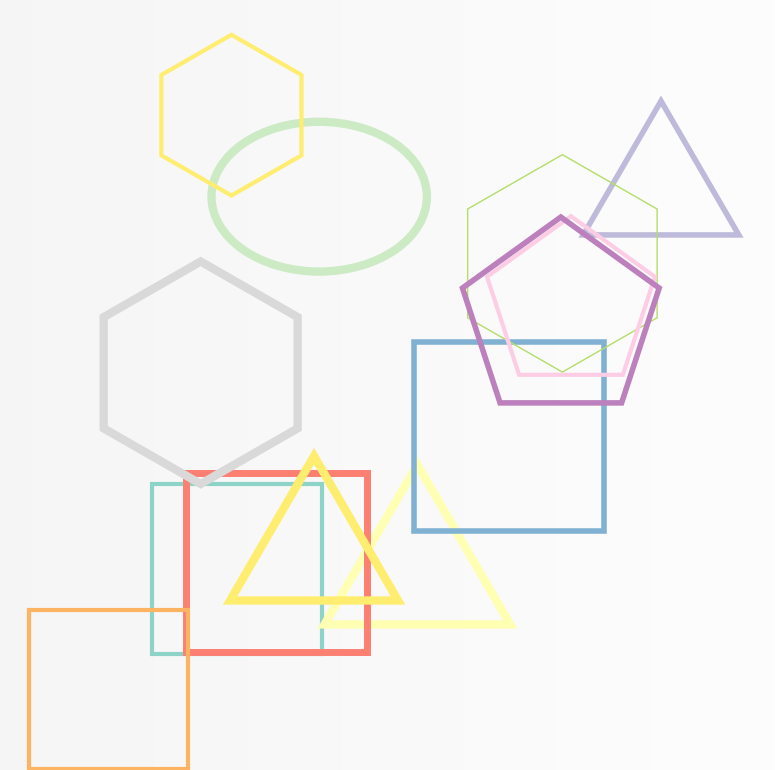[{"shape": "square", "thickness": 1.5, "radius": 0.55, "center": [0.306, 0.261]}, {"shape": "triangle", "thickness": 3, "radius": 0.69, "center": [0.539, 0.258]}, {"shape": "triangle", "thickness": 2, "radius": 0.58, "center": [0.853, 0.753]}, {"shape": "square", "thickness": 2.5, "radius": 0.58, "center": [0.357, 0.269]}, {"shape": "square", "thickness": 2, "radius": 0.61, "center": [0.657, 0.434]}, {"shape": "square", "thickness": 1.5, "radius": 0.51, "center": [0.14, 0.104]}, {"shape": "hexagon", "thickness": 0.5, "radius": 0.71, "center": [0.726, 0.658]}, {"shape": "pentagon", "thickness": 1.5, "radius": 0.57, "center": [0.737, 0.605]}, {"shape": "hexagon", "thickness": 3, "radius": 0.72, "center": [0.259, 0.516]}, {"shape": "pentagon", "thickness": 2, "radius": 0.67, "center": [0.724, 0.585]}, {"shape": "oval", "thickness": 3, "radius": 0.69, "center": [0.412, 0.745]}, {"shape": "triangle", "thickness": 3, "radius": 0.63, "center": [0.405, 0.283]}, {"shape": "hexagon", "thickness": 1.5, "radius": 0.52, "center": [0.299, 0.85]}]